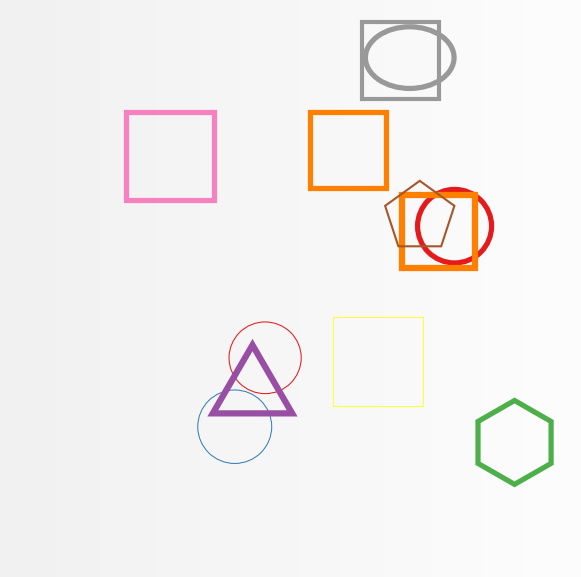[{"shape": "circle", "thickness": 0.5, "radius": 0.31, "center": [0.456, 0.38]}, {"shape": "circle", "thickness": 2.5, "radius": 0.32, "center": [0.782, 0.608]}, {"shape": "circle", "thickness": 0.5, "radius": 0.32, "center": [0.404, 0.26]}, {"shape": "hexagon", "thickness": 2.5, "radius": 0.36, "center": [0.885, 0.233]}, {"shape": "triangle", "thickness": 3, "radius": 0.39, "center": [0.434, 0.323]}, {"shape": "square", "thickness": 2.5, "radius": 0.33, "center": [0.598, 0.74]}, {"shape": "square", "thickness": 3, "radius": 0.31, "center": [0.755, 0.599]}, {"shape": "square", "thickness": 0.5, "radius": 0.39, "center": [0.65, 0.374]}, {"shape": "pentagon", "thickness": 1, "radius": 0.31, "center": [0.722, 0.623]}, {"shape": "square", "thickness": 2.5, "radius": 0.38, "center": [0.293, 0.729]}, {"shape": "oval", "thickness": 2.5, "radius": 0.38, "center": [0.705, 0.899]}, {"shape": "square", "thickness": 2, "radius": 0.33, "center": [0.69, 0.895]}]